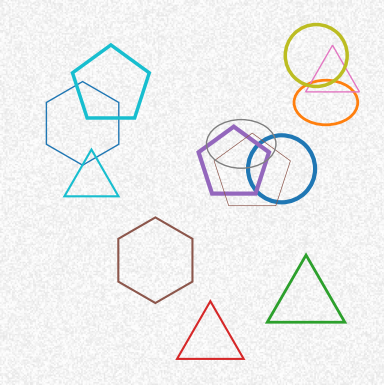[{"shape": "hexagon", "thickness": 1, "radius": 0.54, "center": [0.215, 0.68]}, {"shape": "circle", "thickness": 3, "radius": 0.44, "center": [0.731, 0.562]}, {"shape": "oval", "thickness": 2, "radius": 0.41, "center": [0.846, 0.734]}, {"shape": "triangle", "thickness": 2, "radius": 0.58, "center": [0.795, 0.221]}, {"shape": "triangle", "thickness": 1.5, "radius": 0.5, "center": [0.546, 0.118]}, {"shape": "pentagon", "thickness": 3, "radius": 0.48, "center": [0.607, 0.575]}, {"shape": "hexagon", "thickness": 1.5, "radius": 0.56, "center": [0.404, 0.324]}, {"shape": "pentagon", "thickness": 0.5, "radius": 0.52, "center": [0.655, 0.55]}, {"shape": "triangle", "thickness": 1, "radius": 0.4, "center": [0.864, 0.802]}, {"shape": "oval", "thickness": 1, "radius": 0.45, "center": [0.627, 0.626]}, {"shape": "circle", "thickness": 2.5, "radius": 0.4, "center": [0.821, 0.856]}, {"shape": "pentagon", "thickness": 2.5, "radius": 0.52, "center": [0.288, 0.778]}, {"shape": "triangle", "thickness": 1.5, "radius": 0.41, "center": [0.238, 0.531]}]